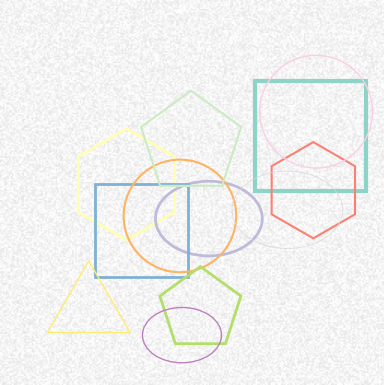[{"shape": "square", "thickness": 3, "radius": 0.72, "center": [0.806, 0.647]}, {"shape": "hexagon", "thickness": 2, "radius": 0.72, "center": [0.328, 0.521]}, {"shape": "oval", "thickness": 2, "radius": 0.69, "center": [0.543, 0.432]}, {"shape": "hexagon", "thickness": 1.5, "radius": 0.63, "center": [0.814, 0.506]}, {"shape": "square", "thickness": 2, "radius": 0.6, "center": [0.368, 0.402]}, {"shape": "circle", "thickness": 1.5, "radius": 0.73, "center": [0.467, 0.439]}, {"shape": "pentagon", "thickness": 2, "radius": 0.55, "center": [0.521, 0.197]}, {"shape": "circle", "thickness": 1, "radius": 0.73, "center": [0.821, 0.71]}, {"shape": "oval", "thickness": 0.5, "radius": 0.72, "center": [0.746, 0.455]}, {"shape": "oval", "thickness": 1, "radius": 0.51, "center": [0.473, 0.13]}, {"shape": "pentagon", "thickness": 1.5, "radius": 0.68, "center": [0.496, 0.628]}, {"shape": "triangle", "thickness": 1, "radius": 0.62, "center": [0.231, 0.198]}]